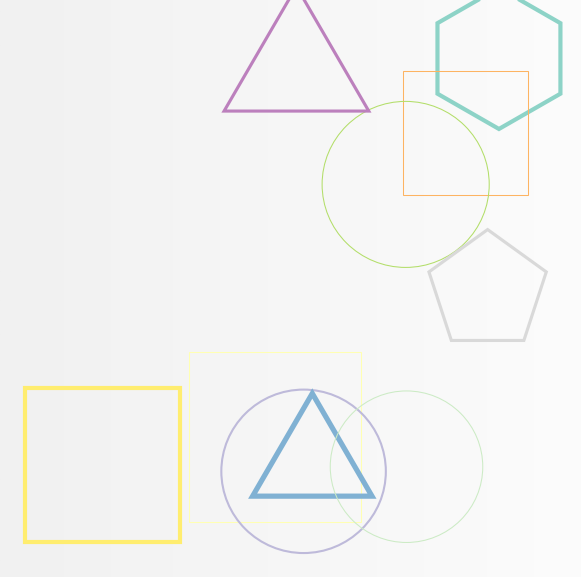[{"shape": "hexagon", "thickness": 2, "radius": 0.61, "center": [0.858, 0.898]}, {"shape": "square", "thickness": 0.5, "radius": 0.74, "center": [0.473, 0.242]}, {"shape": "circle", "thickness": 1, "radius": 0.71, "center": [0.522, 0.183]}, {"shape": "triangle", "thickness": 2.5, "radius": 0.59, "center": [0.537, 0.199]}, {"shape": "square", "thickness": 0.5, "radius": 0.54, "center": [0.801, 0.769]}, {"shape": "circle", "thickness": 0.5, "radius": 0.72, "center": [0.698, 0.68]}, {"shape": "pentagon", "thickness": 1.5, "radius": 0.53, "center": [0.839, 0.495]}, {"shape": "triangle", "thickness": 1.5, "radius": 0.72, "center": [0.51, 0.879]}, {"shape": "circle", "thickness": 0.5, "radius": 0.66, "center": [0.699, 0.191]}, {"shape": "square", "thickness": 2, "radius": 0.67, "center": [0.176, 0.194]}]